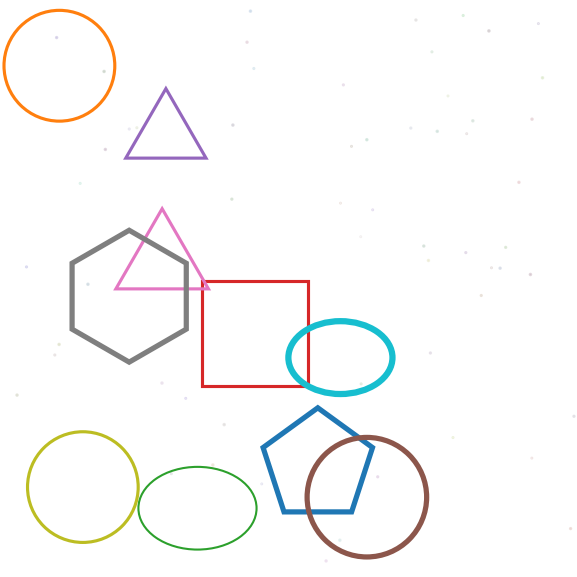[{"shape": "pentagon", "thickness": 2.5, "radius": 0.5, "center": [0.55, 0.193]}, {"shape": "circle", "thickness": 1.5, "radius": 0.48, "center": [0.103, 0.885]}, {"shape": "oval", "thickness": 1, "radius": 0.51, "center": [0.342, 0.119]}, {"shape": "square", "thickness": 1.5, "radius": 0.46, "center": [0.442, 0.421]}, {"shape": "triangle", "thickness": 1.5, "radius": 0.4, "center": [0.287, 0.765]}, {"shape": "circle", "thickness": 2.5, "radius": 0.52, "center": [0.635, 0.138]}, {"shape": "triangle", "thickness": 1.5, "radius": 0.46, "center": [0.281, 0.545]}, {"shape": "hexagon", "thickness": 2.5, "radius": 0.57, "center": [0.224, 0.486]}, {"shape": "circle", "thickness": 1.5, "radius": 0.48, "center": [0.143, 0.156]}, {"shape": "oval", "thickness": 3, "radius": 0.45, "center": [0.589, 0.38]}]